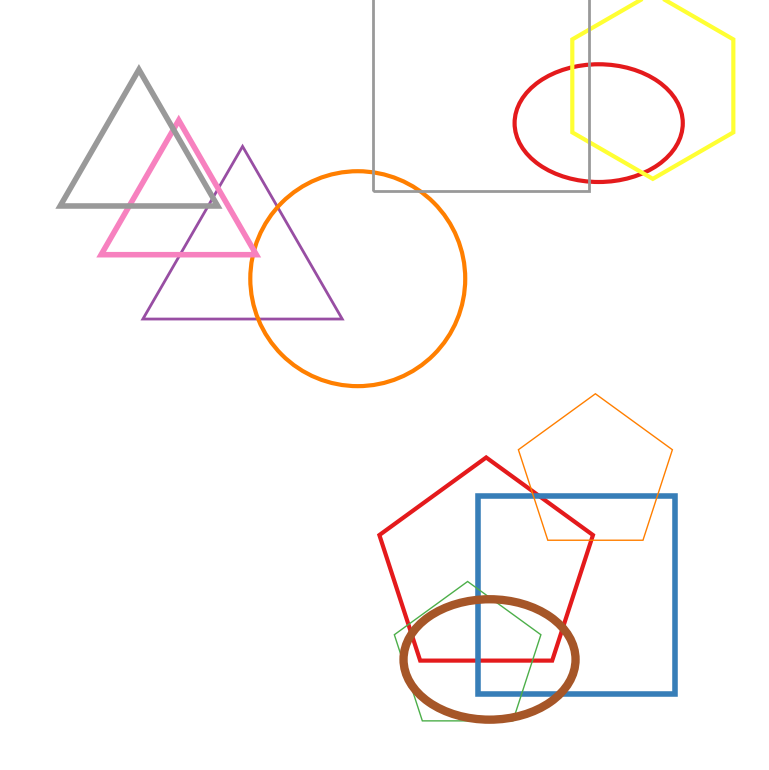[{"shape": "pentagon", "thickness": 1.5, "radius": 0.73, "center": [0.631, 0.26]}, {"shape": "oval", "thickness": 1.5, "radius": 0.55, "center": [0.778, 0.84]}, {"shape": "square", "thickness": 2, "radius": 0.64, "center": [0.749, 0.227]}, {"shape": "pentagon", "thickness": 0.5, "radius": 0.5, "center": [0.607, 0.145]}, {"shape": "triangle", "thickness": 1, "radius": 0.75, "center": [0.315, 0.66]}, {"shape": "pentagon", "thickness": 0.5, "radius": 0.53, "center": [0.773, 0.383]}, {"shape": "circle", "thickness": 1.5, "radius": 0.7, "center": [0.465, 0.638]}, {"shape": "hexagon", "thickness": 1.5, "radius": 0.6, "center": [0.848, 0.888]}, {"shape": "oval", "thickness": 3, "radius": 0.56, "center": [0.636, 0.144]}, {"shape": "triangle", "thickness": 2, "radius": 0.58, "center": [0.232, 0.727]}, {"shape": "square", "thickness": 1, "radius": 0.7, "center": [0.625, 0.892]}, {"shape": "triangle", "thickness": 2, "radius": 0.59, "center": [0.18, 0.792]}]